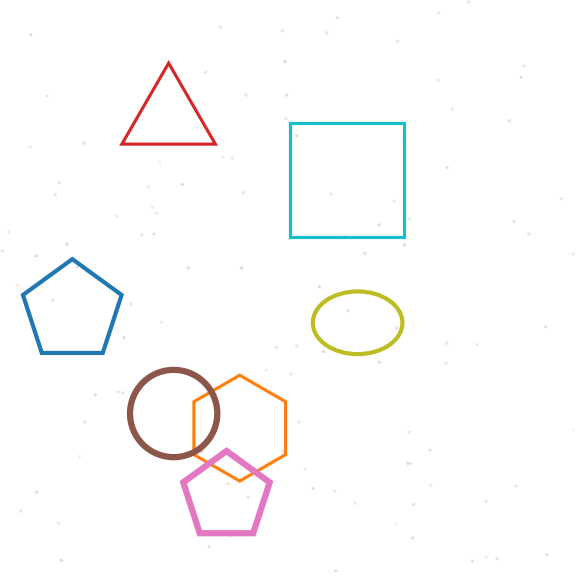[{"shape": "pentagon", "thickness": 2, "radius": 0.45, "center": [0.125, 0.461]}, {"shape": "hexagon", "thickness": 1.5, "radius": 0.46, "center": [0.415, 0.258]}, {"shape": "triangle", "thickness": 1.5, "radius": 0.47, "center": [0.292, 0.796]}, {"shape": "circle", "thickness": 3, "radius": 0.38, "center": [0.301, 0.283]}, {"shape": "pentagon", "thickness": 3, "radius": 0.39, "center": [0.392, 0.139]}, {"shape": "oval", "thickness": 2, "radius": 0.39, "center": [0.619, 0.44]}, {"shape": "square", "thickness": 1.5, "radius": 0.49, "center": [0.601, 0.688]}]